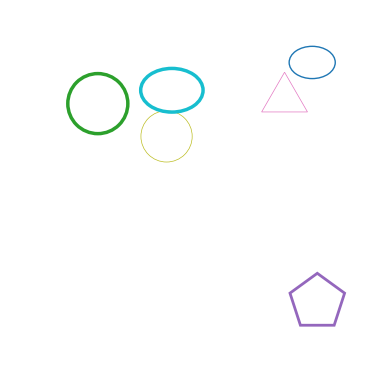[{"shape": "oval", "thickness": 1, "radius": 0.3, "center": [0.811, 0.838]}, {"shape": "circle", "thickness": 2.5, "radius": 0.39, "center": [0.254, 0.731]}, {"shape": "pentagon", "thickness": 2, "radius": 0.37, "center": [0.824, 0.216]}, {"shape": "triangle", "thickness": 0.5, "radius": 0.34, "center": [0.739, 0.744]}, {"shape": "circle", "thickness": 0.5, "radius": 0.33, "center": [0.433, 0.646]}, {"shape": "oval", "thickness": 2.5, "radius": 0.4, "center": [0.446, 0.766]}]